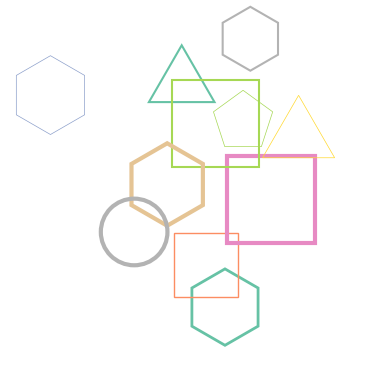[{"shape": "triangle", "thickness": 1.5, "radius": 0.49, "center": [0.472, 0.784]}, {"shape": "hexagon", "thickness": 2, "radius": 0.5, "center": [0.584, 0.202]}, {"shape": "square", "thickness": 1, "radius": 0.42, "center": [0.535, 0.313]}, {"shape": "hexagon", "thickness": 0.5, "radius": 0.51, "center": [0.131, 0.753]}, {"shape": "square", "thickness": 3, "radius": 0.57, "center": [0.704, 0.482]}, {"shape": "pentagon", "thickness": 0.5, "radius": 0.4, "center": [0.631, 0.685]}, {"shape": "square", "thickness": 1.5, "radius": 0.56, "center": [0.559, 0.679]}, {"shape": "triangle", "thickness": 0.5, "radius": 0.54, "center": [0.776, 0.644]}, {"shape": "hexagon", "thickness": 3, "radius": 0.54, "center": [0.434, 0.521]}, {"shape": "circle", "thickness": 3, "radius": 0.43, "center": [0.348, 0.397]}, {"shape": "hexagon", "thickness": 1.5, "radius": 0.41, "center": [0.65, 0.899]}]